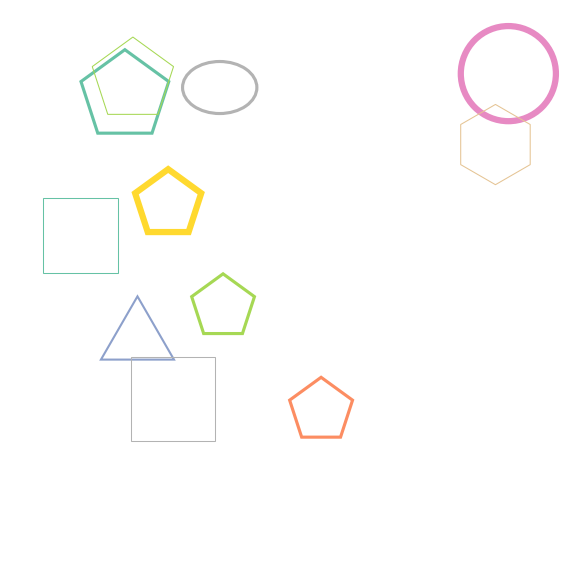[{"shape": "pentagon", "thickness": 1.5, "radius": 0.4, "center": [0.216, 0.833]}, {"shape": "square", "thickness": 0.5, "radius": 0.33, "center": [0.139, 0.591]}, {"shape": "pentagon", "thickness": 1.5, "radius": 0.29, "center": [0.556, 0.289]}, {"shape": "triangle", "thickness": 1, "radius": 0.37, "center": [0.238, 0.413]}, {"shape": "circle", "thickness": 3, "radius": 0.41, "center": [0.88, 0.872]}, {"shape": "pentagon", "thickness": 0.5, "radius": 0.37, "center": [0.23, 0.861]}, {"shape": "pentagon", "thickness": 1.5, "radius": 0.29, "center": [0.386, 0.468]}, {"shape": "pentagon", "thickness": 3, "radius": 0.3, "center": [0.291, 0.646]}, {"shape": "hexagon", "thickness": 0.5, "radius": 0.35, "center": [0.858, 0.749]}, {"shape": "square", "thickness": 0.5, "radius": 0.36, "center": [0.299, 0.309]}, {"shape": "oval", "thickness": 1.5, "radius": 0.32, "center": [0.38, 0.848]}]